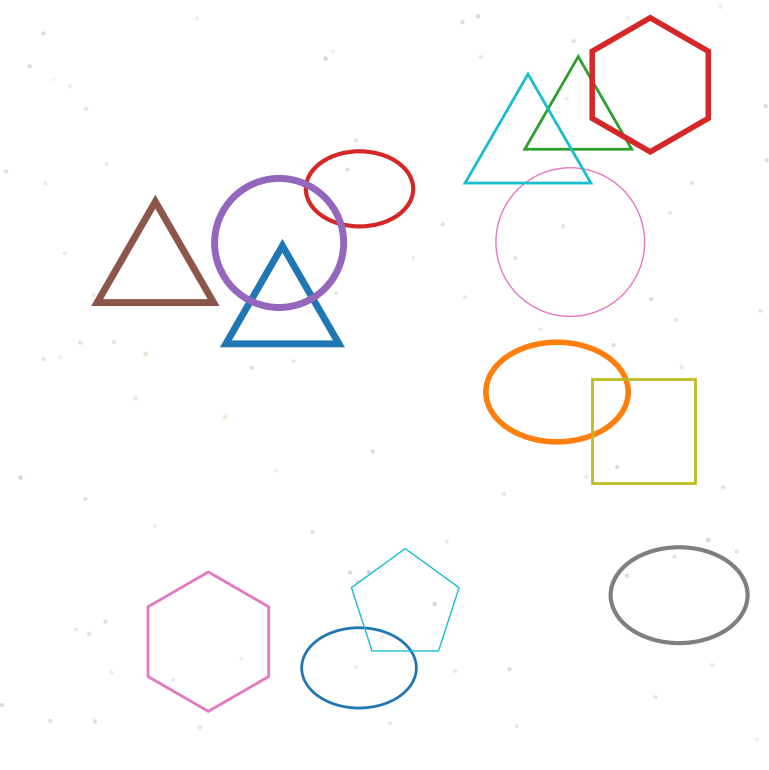[{"shape": "triangle", "thickness": 2.5, "radius": 0.42, "center": [0.367, 0.596]}, {"shape": "oval", "thickness": 1, "radius": 0.37, "center": [0.466, 0.133]}, {"shape": "oval", "thickness": 2, "radius": 0.46, "center": [0.723, 0.491]}, {"shape": "triangle", "thickness": 1, "radius": 0.4, "center": [0.751, 0.846]}, {"shape": "hexagon", "thickness": 2, "radius": 0.44, "center": [0.844, 0.89]}, {"shape": "oval", "thickness": 1.5, "radius": 0.35, "center": [0.467, 0.755]}, {"shape": "circle", "thickness": 2.5, "radius": 0.42, "center": [0.362, 0.684]}, {"shape": "triangle", "thickness": 2.5, "radius": 0.44, "center": [0.202, 0.651]}, {"shape": "hexagon", "thickness": 1, "radius": 0.45, "center": [0.271, 0.167]}, {"shape": "circle", "thickness": 0.5, "radius": 0.48, "center": [0.741, 0.686]}, {"shape": "oval", "thickness": 1.5, "radius": 0.44, "center": [0.882, 0.227]}, {"shape": "square", "thickness": 1, "radius": 0.34, "center": [0.836, 0.44]}, {"shape": "pentagon", "thickness": 0.5, "radius": 0.37, "center": [0.526, 0.214]}, {"shape": "triangle", "thickness": 1, "radius": 0.47, "center": [0.686, 0.809]}]